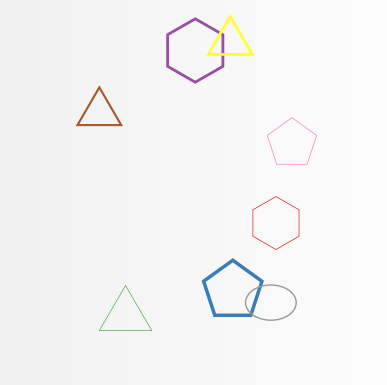[{"shape": "hexagon", "thickness": 0.5, "radius": 0.34, "center": [0.712, 0.421]}, {"shape": "pentagon", "thickness": 2.5, "radius": 0.4, "center": [0.601, 0.245]}, {"shape": "triangle", "thickness": 0.5, "radius": 0.39, "center": [0.324, 0.18]}, {"shape": "hexagon", "thickness": 2, "radius": 0.41, "center": [0.504, 0.869]}, {"shape": "triangle", "thickness": 2, "radius": 0.33, "center": [0.594, 0.892]}, {"shape": "triangle", "thickness": 1.5, "radius": 0.33, "center": [0.256, 0.708]}, {"shape": "pentagon", "thickness": 0.5, "radius": 0.33, "center": [0.753, 0.627]}, {"shape": "oval", "thickness": 1, "radius": 0.33, "center": [0.699, 0.214]}]